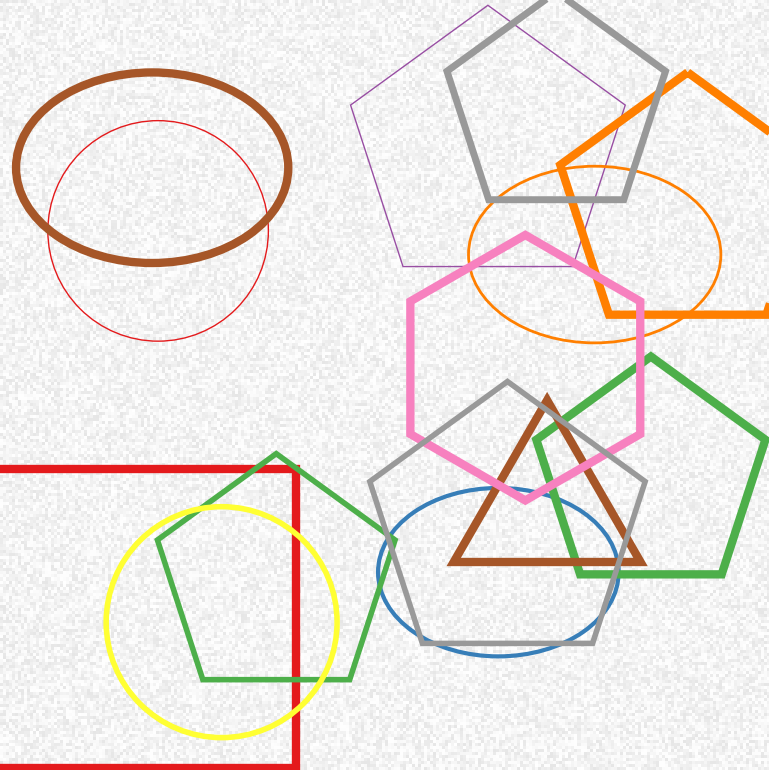[{"shape": "circle", "thickness": 0.5, "radius": 0.72, "center": [0.205, 0.7]}, {"shape": "square", "thickness": 3, "radius": 0.97, "center": [0.19, 0.196]}, {"shape": "oval", "thickness": 1.5, "radius": 0.78, "center": [0.647, 0.257]}, {"shape": "pentagon", "thickness": 2, "radius": 0.81, "center": [0.359, 0.249]}, {"shape": "pentagon", "thickness": 3, "radius": 0.78, "center": [0.845, 0.381]}, {"shape": "pentagon", "thickness": 0.5, "radius": 0.94, "center": [0.634, 0.806]}, {"shape": "pentagon", "thickness": 3, "radius": 0.87, "center": [0.893, 0.732]}, {"shape": "oval", "thickness": 1, "radius": 0.82, "center": [0.772, 0.669]}, {"shape": "circle", "thickness": 2, "radius": 0.75, "center": [0.288, 0.192]}, {"shape": "triangle", "thickness": 3, "radius": 0.7, "center": [0.711, 0.34]}, {"shape": "oval", "thickness": 3, "radius": 0.88, "center": [0.198, 0.782]}, {"shape": "hexagon", "thickness": 3, "radius": 0.86, "center": [0.682, 0.522]}, {"shape": "pentagon", "thickness": 2.5, "radius": 0.75, "center": [0.722, 0.861]}, {"shape": "pentagon", "thickness": 2, "radius": 0.94, "center": [0.659, 0.317]}]